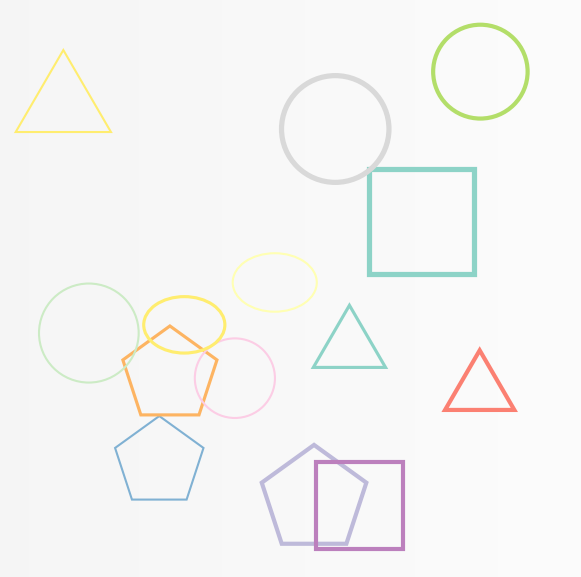[{"shape": "triangle", "thickness": 1.5, "radius": 0.36, "center": [0.601, 0.399]}, {"shape": "square", "thickness": 2.5, "radius": 0.45, "center": [0.725, 0.616]}, {"shape": "oval", "thickness": 1, "radius": 0.36, "center": [0.473, 0.51]}, {"shape": "pentagon", "thickness": 2, "radius": 0.47, "center": [0.54, 0.134]}, {"shape": "triangle", "thickness": 2, "radius": 0.34, "center": [0.825, 0.324]}, {"shape": "pentagon", "thickness": 1, "radius": 0.4, "center": [0.274, 0.199]}, {"shape": "pentagon", "thickness": 1.5, "radius": 0.43, "center": [0.292, 0.35]}, {"shape": "circle", "thickness": 2, "radius": 0.41, "center": [0.826, 0.875]}, {"shape": "circle", "thickness": 1, "radius": 0.34, "center": [0.404, 0.344]}, {"shape": "circle", "thickness": 2.5, "radius": 0.46, "center": [0.577, 0.776]}, {"shape": "square", "thickness": 2, "radius": 0.38, "center": [0.619, 0.124]}, {"shape": "circle", "thickness": 1, "radius": 0.43, "center": [0.153, 0.422]}, {"shape": "triangle", "thickness": 1, "radius": 0.47, "center": [0.109, 0.818]}, {"shape": "oval", "thickness": 1.5, "radius": 0.35, "center": [0.317, 0.437]}]